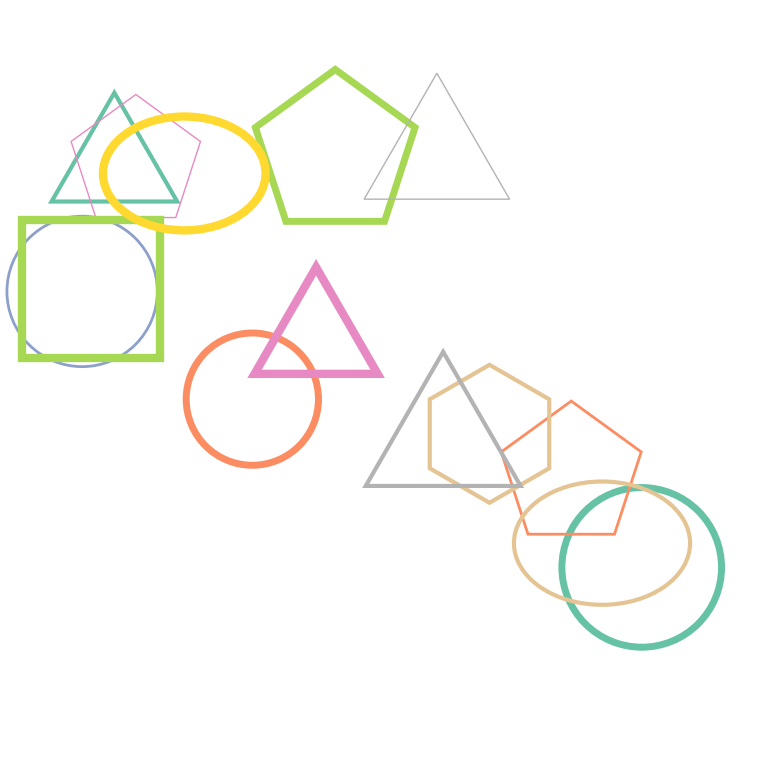[{"shape": "triangle", "thickness": 1.5, "radius": 0.47, "center": [0.149, 0.785]}, {"shape": "circle", "thickness": 2.5, "radius": 0.52, "center": [0.833, 0.263]}, {"shape": "pentagon", "thickness": 1, "radius": 0.48, "center": [0.742, 0.384]}, {"shape": "circle", "thickness": 2.5, "radius": 0.43, "center": [0.328, 0.482]}, {"shape": "circle", "thickness": 1, "radius": 0.49, "center": [0.107, 0.622]}, {"shape": "triangle", "thickness": 3, "radius": 0.46, "center": [0.411, 0.561]}, {"shape": "pentagon", "thickness": 0.5, "radius": 0.44, "center": [0.176, 0.789]}, {"shape": "square", "thickness": 3, "radius": 0.45, "center": [0.118, 0.625]}, {"shape": "pentagon", "thickness": 2.5, "radius": 0.55, "center": [0.435, 0.801]}, {"shape": "oval", "thickness": 3, "radius": 0.53, "center": [0.239, 0.775]}, {"shape": "hexagon", "thickness": 1.5, "radius": 0.45, "center": [0.636, 0.437]}, {"shape": "oval", "thickness": 1.5, "radius": 0.57, "center": [0.782, 0.295]}, {"shape": "triangle", "thickness": 1.5, "radius": 0.58, "center": [0.576, 0.427]}, {"shape": "triangle", "thickness": 0.5, "radius": 0.55, "center": [0.567, 0.796]}]